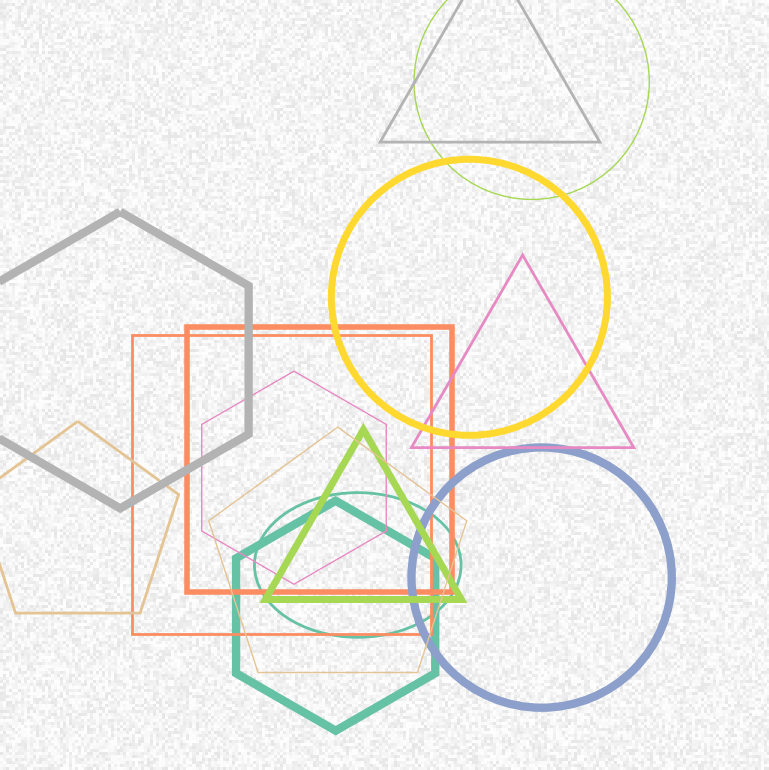[{"shape": "oval", "thickness": 1, "radius": 0.67, "center": [0.465, 0.266]}, {"shape": "hexagon", "thickness": 3, "radius": 0.75, "center": [0.436, 0.2]}, {"shape": "square", "thickness": 2, "radius": 0.86, "center": [0.415, 0.403]}, {"shape": "square", "thickness": 1, "radius": 0.97, "center": [0.366, 0.371]}, {"shape": "circle", "thickness": 3, "radius": 0.85, "center": [0.703, 0.25]}, {"shape": "hexagon", "thickness": 0.5, "radius": 0.69, "center": [0.382, 0.38]}, {"shape": "triangle", "thickness": 1, "radius": 0.83, "center": [0.679, 0.502]}, {"shape": "triangle", "thickness": 2.5, "radius": 0.74, "center": [0.472, 0.295]}, {"shape": "circle", "thickness": 0.5, "radius": 0.76, "center": [0.69, 0.894]}, {"shape": "circle", "thickness": 2.5, "radius": 0.9, "center": [0.61, 0.614]}, {"shape": "pentagon", "thickness": 0.5, "radius": 0.88, "center": [0.439, 0.269]}, {"shape": "pentagon", "thickness": 1, "radius": 0.69, "center": [0.101, 0.315]}, {"shape": "triangle", "thickness": 1, "radius": 0.82, "center": [0.636, 0.898]}, {"shape": "hexagon", "thickness": 3, "radius": 0.96, "center": [0.156, 0.532]}]